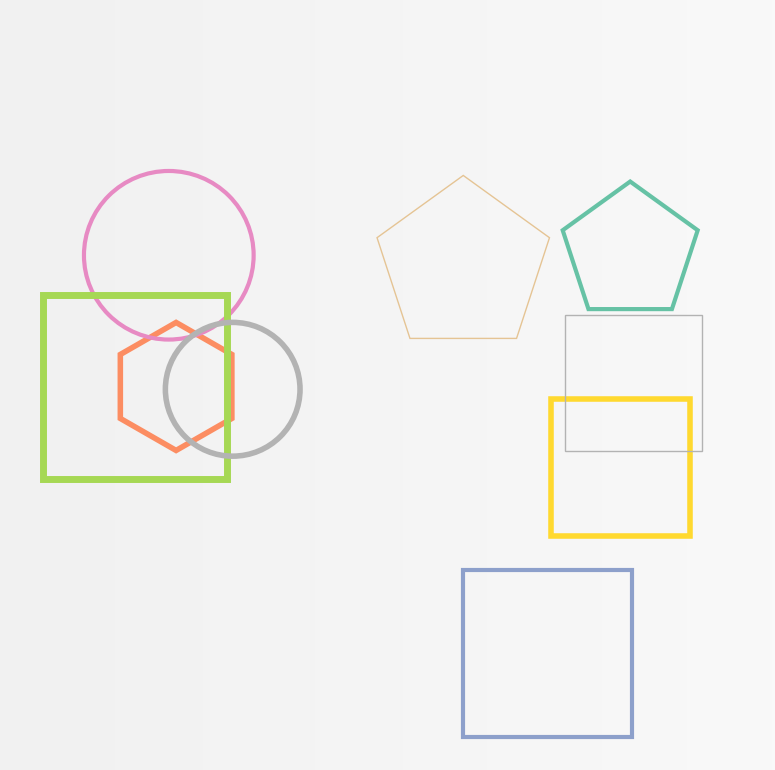[{"shape": "pentagon", "thickness": 1.5, "radius": 0.46, "center": [0.813, 0.673]}, {"shape": "hexagon", "thickness": 2, "radius": 0.42, "center": [0.227, 0.498]}, {"shape": "square", "thickness": 1.5, "radius": 0.54, "center": [0.706, 0.152]}, {"shape": "circle", "thickness": 1.5, "radius": 0.55, "center": [0.218, 0.668]}, {"shape": "square", "thickness": 2.5, "radius": 0.6, "center": [0.174, 0.497]}, {"shape": "square", "thickness": 2, "radius": 0.45, "center": [0.801, 0.393]}, {"shape": "pentagon", "thickness": 0.5, "radius": 0.58, "center": [0.598, 0.655]}, {"shape": "circle", "thickness": 2, "radius": 0.43, "center": [0.3, 0.494]}, {"shape": "square", "thickness": 0.5, "radius": 0.44, "center": [0.817, 0.502]}]